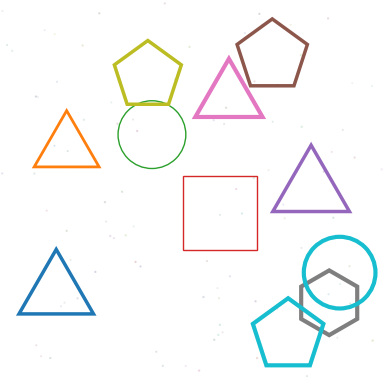[{"shape": "triangle", "thickness": 2.5, "radius": 0.56, "center": [0.146, 0.24]}, {"shape": "triangle", "thickness": 2, "radius": 0.49, "center": [0.173, 0.615]}, {"shape": "circle", "thickness": 1, "radius": 0.44, "center": [0.395, 0.65]}, {"shape": "square", "thickness": 1, "radius": 0.48, "center": [0.571, 0.446]}, {"shape": "triangle", "thickness": 2.5, "radius": 0.57, "center": [0.808, 0.508]}, {"shape": "pentagon", "thickness": 2.5, "radius": 0.48, "center": [0.707, 0.855]}, {"shape": "triangle", "thickness": 3, "radius": 0.5, "center": [0.595, 0.747]}, {"shape": "hexagon", "thickness": 3, "radius": 0.42, "center": [0.855, 0.214]}, {"shape": "pentagon", "thickness": 2.5, "radius": 0.46, "center": [0.384, 0.803]}, {"shape": "circle", "thickness": 3, "radius": 0.47, "center": [0.882, 0.292]}, {"shape": "pentagon", "thickness": 3, "radius": 0.48, "center": [0.748, 0.129]}]